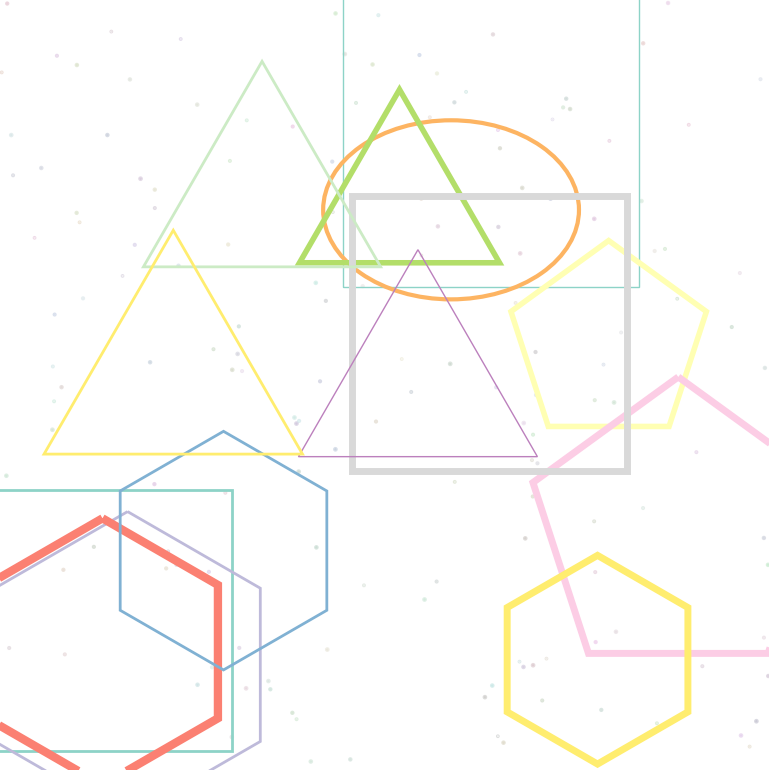[{"shape": "square", "thickness": 1, "radius": 0.85, "center": [0.131, 0.195]}, {"shape": "square", "thickness": 0.5, "radius": 0.96, "center": [0.638, 0.819]}, {"shape": "pentagon", "thickness": 2, "radius": 0.67, "center": [0.79, 0.554]}, {"shape": "hexagon", "thickness": 1, "radius": 1.0, "center": [0.166, 0.137]}, {"shape": "hexagon", "thickness": 3, "radius": 0.87, "center": [0.133, 0.154]}, {"shape": "hexagon", "thickness": 1, "radius": 0.77, "center": [0.29, 0.285]}, {"shape": "oval", "thickness": 1.5, "radius": 0.83, "center": [0.586, 0.727]}, {"shape": "triangle", "thickness": 2, "radius": 0.75, "center": [0.519, 0.734]}, {"shape": "pentagon", "thickness": 2.5, "radius": 0.99, "center": [0.881, 0.312]}, {"shape": "square", "thickness": 2.5, "radius": 0.89, "center": [0.636, 0.567]}, {"shape": "triangle", "thickness": 0.5, "radius": 0.9, "center": [0.543, 0.497]}, {"shape": "triangle", "thickness": 1, "radius": 0.89, "center": [0.34, 0.742]}, {"shape": "triangle", "thickness": 1, "radius": 0.97, "center": [0.225, 0.507]}, {"shape": "hexagon", "thickness": 2.5, "radius": 0.68, "center": [0.776, 0.143]}]